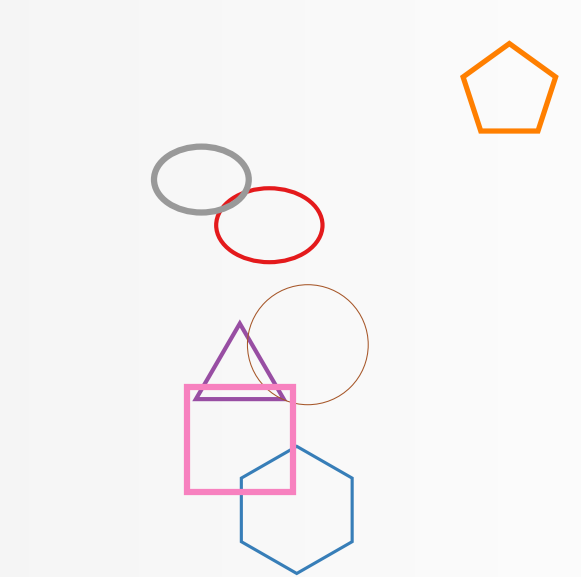[{"shape": "oval", "thickness": 2, "radius": 0.46, "center": [0.463, 0.609]}, {"shape": "hexagon", "thickness": 1.5, "radius": 0.55, "center": [0.511, 0.116]}, {"shape": "triangle", "thickness": 2, "radius": 0.44, "center": [0.413, 0.352]}, {"shape": "pentagon", "thickness": 2.5, "radius": 0.42, "center": [0.876, 0.84]}, {"shape": "circle", "thickness": 0.5, "radius": 0.52, "center": [0.53, 0.402]}, {"shape": "square", "thickness": 3, "radius": 0.45, "center": [0.413, 0.237]}, {"shape": "oval", "thickness": 3, "radius": 0.41, "center": [0.346, 0.688]}]